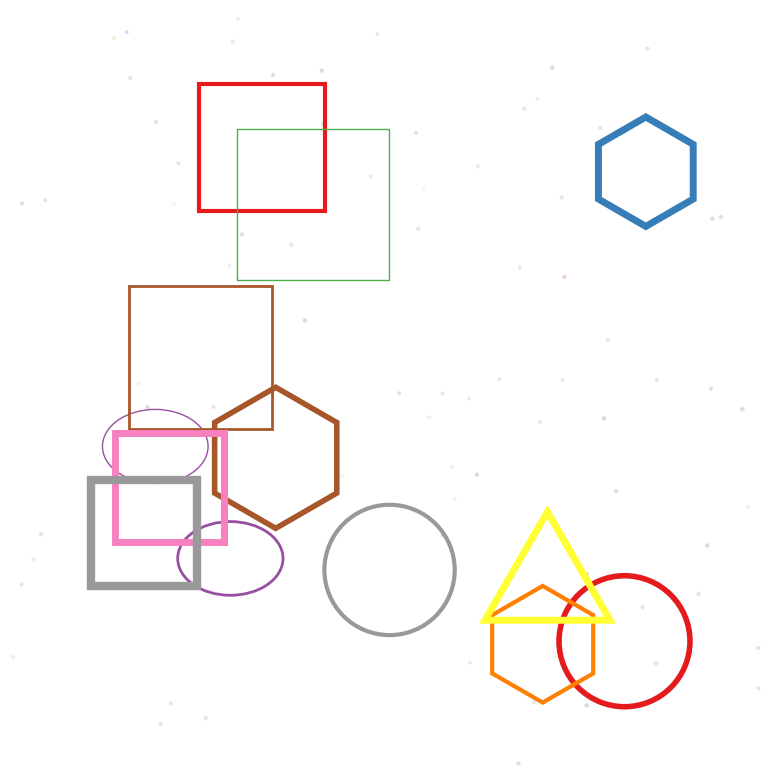[{"shape": "square", "thickness": 1.5, "radius": 0.41, "center": [0.34, 0.809]}, {"shape": "circle", "thickness": 2, "radius": 0.43, "center": [0.811, 0.167]}, {"shape": "hexagon", "thickness": 2.5, "radius": 0.36, "center": [0.839, 0.777]}, {"shape": "square", "thickness": 0.5, "radius": 0.49, "center": [0.407, 0.735]}, {"shape": "oval", "thickness": 1, "radius": 0.34, "center": [0.299, 0.275]}, {"shape": "oval", "thickness": 0.5, "radius": 0.34, "center": [0.202, 0.42]}, {"shape": "hexagon", "thickness": 1.5, "radius": 0.38, "center": [0.705, 0.163]}, {"shape": "triangle", "thickness": 2.5, "radius": 0.47, "center": [0.711, 0.241]}, {"shape": "hexagon", "thickness": 2, "radius": 0.46, "center": [0.358, 0.405]}, {"shape": "square", "thickness": 1, "radius": 0.46, "center": [0.26, 0.536]}, {"shape": "square", "thickness": 2.5, "radius": 0.35, "center": [0.22, 0.367]}, {"shape": "square", "thickness": 3, "radius": 0.35, "center": [0.187, 0.308]}, {"shape": "circle", "thickness": 1.5, "radius": 0.42, "center": [0.506, 0.26]}]